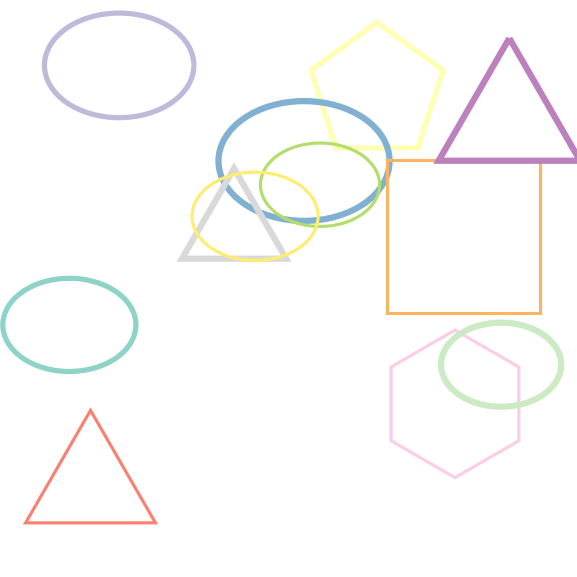[{"shape": "oval", "thickness": 2.5, "radius": 0.58, "center": [0.12, 0.437]}, {"shape": "pentagon", "thickness": 2.5, "radius": 0.6, "center": [0.653, 0.84]}, {"shape": "oval", "thickness": 2.5, "radius": 0.65, "center": [0.206, 0.886]}, {"shape": "triangle", "thickness": 1.5, "radius": 0.65, "center": [0.157, 0.159]}, {"shape": "oval", "thickness": 3, "radius": 0.74, "center": [0.526, 0.72]}, {"shape": "square", "thickness": 1.5, "radius": 0.66, "center": [0.803, 0.59]}, {"shape": "oval", "thickness": 1.5, "radius": 0.52, "center": [0.554, 0.679]}, {"shape": "hexagon", "thickness": 1.5, "radius": 0.64, "center": [0.788, 0.3]}, {"shape": "triangle", "thickness": 3, "radius": 0.52, "center": [0.405, 0.603]}, {"shape": "triangle", "thickness": 3, "radius": 0.71, "center": [0.882, 0.792]}, {"shape": "oval", "thickness": 3, "radius": 0.52, "center": [0.868, 0.368]}, {"shape": "oval", "thickness": 1.5, "radius": 0.55, "center": [0.442, 0.625]}]